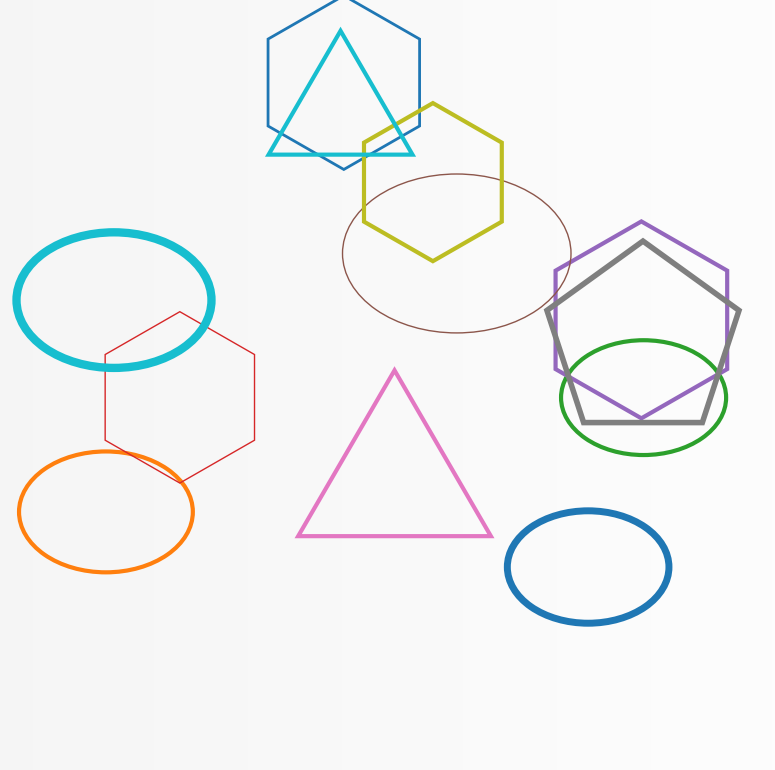[{"shape": "oval", "thickness": 2.5, "radius": 0.52, "center": [0.759, 0.264]}, {"shape": "hexagon", "thickness": 1, "radius": 0.56, "center": [0.444, 0.893]}, {"shape": "oval", "thickness": 1.5, "radius": 0.56, "center": [0.137, 0.335]}, {"shape": "oval", "thickness": 1.5, "radius": 0.53, "center": [0.83, 0.484]}, {"shape": "hexagon", "thickness": 0.5, "radius": 0.56, "center": [0.232, 0.484]}, {"shape": "hexagon", "thickness": 1.5, "radius": 0.64, "center": [0.828, 0.585]}, {"shape": "oval", "thickness": 0.5, "radius": 0.74, "center": [0.589, 0.671]}, {"shape": "triangle", "thickness": 1.5, "radius": 0.72, "center": [0.509, 0.375]}, {"shape": "pentagon", "thickness": 2, "radius": 0.65, "center": [0.83, 0.557]}, {"shape": "hexagon", "thickness": 1.5, "radius": 0.51, "center": [0.559, 0.763]}, {"shape": "oval", "thickness": 3, "radius": 0.63, "center": [0.147, 0.61]}, {"shape": "triangle", "thickness": 1.5, "radius": 0.54, "center": [0.439, 0.853]}]